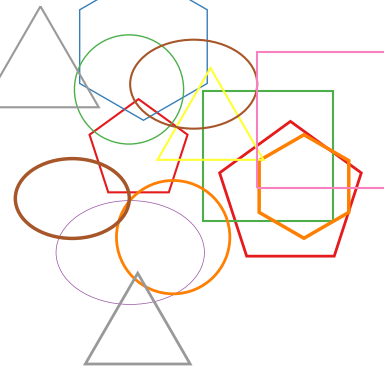[{"shape": "pentagon", "thickness": 2, "radius": 0.97, "center": [0.754, 0.491]}, {"shape": "pentagon", "thickness": 1.5, "radius": 0.67, "center": [0.36, 0.609]}, {"shape": "hexagon", "thickness": 1, "radius": 0.96, "center": [0.373, 0.879]}, {"shape": "circle", "thickness": 1, "radius": 0.71, "center": [0.335, 0.768]}, {"shape": "square", "thickness": 1.5, "radius": 0.84, "center": [0.697, 0.594]}, {"shape": "oval", "thickness": 0.5, "radius": 0.96, "center": [0.338, 0.344]}, {"shape": "circle", "thickness": 2, "radius": 0.74, "center": [0.45, 0.384]}, {"shape": "hexagon", "thickness": 2.5, "radius": 0.67, "center": [0.79, 0.516]}, {"shape": "triangle", "thickness": 1.5, "radius": 0.8, "center": [0.547, 0.664]}, {"shape": "oval", "thickness": 1.5, "radius": 0.83, "center": [0.503, 0.781]}, {"shape": "oval", "thickness": 2.5, "radius": 0.74, "center": [0.188, 0.484]}, {"shape": "square", "thickness": 1.5, "radius": 0.88, "center": [0.843, 0.689]}, {"shape": "triangle", "thickness": 1.5, "radius": 0.87, "center": [0.105, 0.809]}, {"shape": "triangle", "thickness": 2, "radius": 0.79, "center": [0.358, 0.133]}]